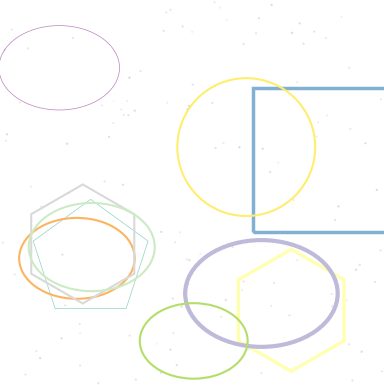[{"shape": "pentagon", "thickness": 0.5, "radius": 0.78, "center": [0.235, 0.325]}, {"shape": "hexagon", "thickness": 2.5, "radius": 0.79, "center": [0.756, 0.194]}, {"shape": "oval", "thickness": 3, "radius": 0.99, "center": [0.679, 0.238]}, {"shape": "square", "thickness": 2.5, "radius": 0.94, "center": [0.845, 0.584]}, {"shape": "oval", "thickness": 1.5, "radius": 0.75, "center": [0.2, 0.329]}, {"shape": "oval", "thickness": 1.5, "radius": 0.7, "center": [0.503, 0.114]}, {"shape": "hexagon", "thickness": 1.5, "radius": 0.77, "center": [0.215, 0.366]}, {"shape": "oval", "thickness": 0.5, "radius": 0.78, "center": [0.154, 0.824]}, {"shape": "oval", "thickness": 1.5, "radius": 0.82, "center": [0.238, 0.358]}, {"shape": "circle", "thickness": 1.5, "radius": 0.9, "center": [0.64, 0.618]}]